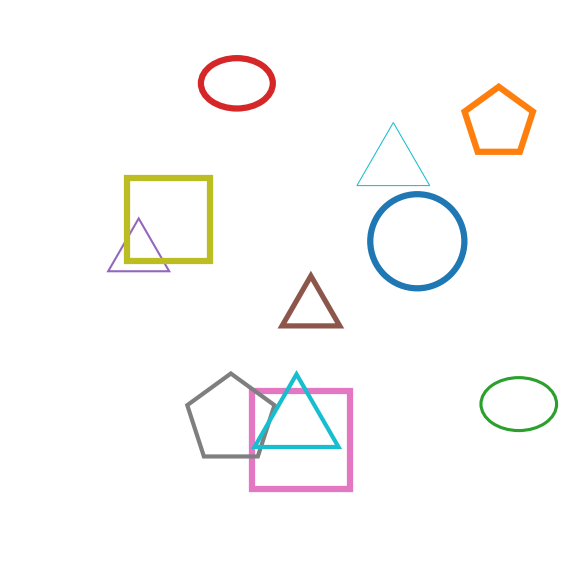[{"shape": "circle", "thickness": 3, "radius": 0.41, "center": [0.723, 0.581]}, {"shape": "pentagon", "thickness": 3, "radius": 0.31, "center": [0.864, 0.787]}, {"shape": "oval", "thickness": 1.5, "radius": 0.33, "center": [0.898, 0.299]}, {"shape": "oval", "thickness": 3, "radius": 0.31, "center": [0.41, 0.855]}, {"shape": "triangle", "thickness": 1, "radius": 0.3, "center": [0.24, 0.56]}, {"shape": "triangle", "thickness": 2.5, "radius": 0.29, "center": [0.538, 0.464]}, {"shape": "square", "thickness": 3, "radius": 0.42, "center": [0.521, 0.237]}, {"shape": "pentagon", "thickness": 2, "radius": 0.4, "center": [0.4, 0.273]}, {"shape": "square", "thickness": 3, "radius": 0.36, "center": [0.291, 0.619]}, {"shape": "triangle", "thickness": 0.5, "radius": 0.36, "center": [0.681, 0.714]}, {"shape": "triangle", "thickness": 2, "radius": 0.42, "center": [0.513, 0.267]}]